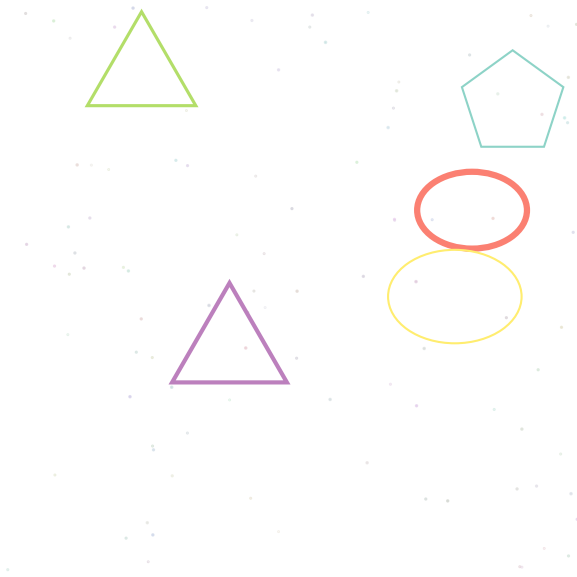[{"shape": "pentagon", "thickness": 1, "radius": 0.46, "center": [0.888, 0.82]}, {"shape": "oval", "thickness": 3, "radius": 0.48, "center": [0.817, 0.635]}, {"shape": "triangle", "thickness": 1.5, "radius": 0.54, "center": [0.245, 0.87]}, {"shape": "triangle", "thickness": 2, "radius": 0.57, "center": [0.397, 0.394]}, {"shape": "oval", "thickness": 1, "radius": 0.58, "center": [0.788, 0.486]}]